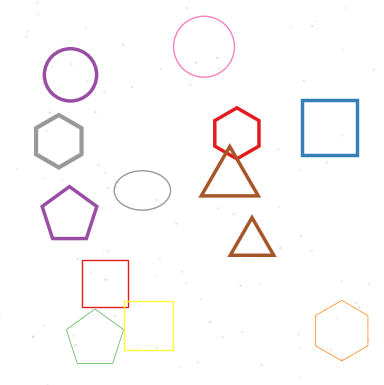[{"shape": "square", "thickness": 1, "radius": 0.3, "center": [0.273, 0.263]}, {"shape": "hexagon", "thickness": 2.5, "radius": 0.33, "center": [0.615, 0.654]}, {"shape": "square", "thickness": 2.5, "radius": 0.36, "center": [0.857, 0.669]}, {"shape": "pentagon", "thickness": 0.5, "radius": 0.39, "center": [0.247, 0.119]}, {"shape": "circle", "thickness": 2.5, "radius": 0.34, "center": [0.183, 0.806]}, {"shape": "pentagon", "thickness": 2.5, "radius": 0.37, "center": [0.18, 0.441]}, {"shape": "hexagon", "thickness": 0.5, "radius": 0.39, "center": [0.888, 0.141]}, {"shape": "square", "thickness": 1, "radius": 0.32, "center": [0.387, 0.154]}, {"shape": "triangle", "thickness": 2.5, "radius": 0.43, "center": [0.597, 0.534]}, {"shape": "triangle", "thickness": 2.5, "radius": 0.33, "center": [0.655, 0.37]}, {"shape": "circle", "thickness": 1, "radius": 0.4, "center": [0.53, 0.879]}, {"shape": "hexagon", "thickness": 3, "radius": 0.34, "center": [0.153, 0.633]}, {"shape": "oval", "thickness": 1, "radius": 0.37, "center": [0.37, 0.505]}]